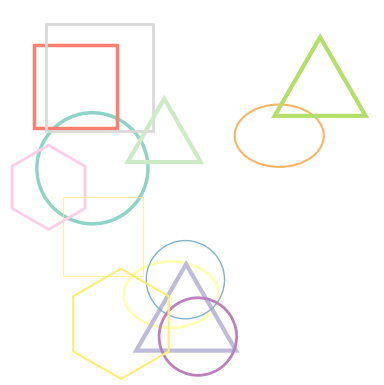[{"shape": "circle", "thickness": 2.5, "radius": 0.72, "center": [0.24, 0.563]}, {"shape": "oval", "thickness": 2, "radius": 0.61, "center": [0.445, 0.235]}, {"shape": "triangle", "thickness": 3, "radius": 0.75, "center": [0.483, 0.164]}, {"shape": "square", "thickness": 2.5, "radius": 0.54, "center": [0.196, 0.776]}, {"shape": "circle", "thickness": 1, "radius": 0.51, "center": [0.481, 0.274]}, {"shape": "oval", "thickness": 1.5, "radius": 0.58, "center": [0.725, 0.647]}, {"shape": "triangle", "thickness": 3, "radius": 0.68, "center": [0.832, 0.767]}, {"shape": "hexagon", "thickness": 2, "radius": 0.55, "center": [0.126, 0.514]}, {"shape": "square", "thickness": 2, "radius": 0.69, "center": [0.259, 0.798]}, {"shape": "circle", "thickness": 2, "radius": 0.5, "center": [0.514, 0.126]}, {"shape": "triangle", "thickness": 3, "radius": 0.55, "center": [0.427, 0.634]}, {"shape": "square", "thickness": 0.5, "radius": 0.51, "center": [0.268, 0.386]}, {"shape": "hexagon", "thickness": 1.5, "radius": 0.72, "center": [0.314, 0.159]}]